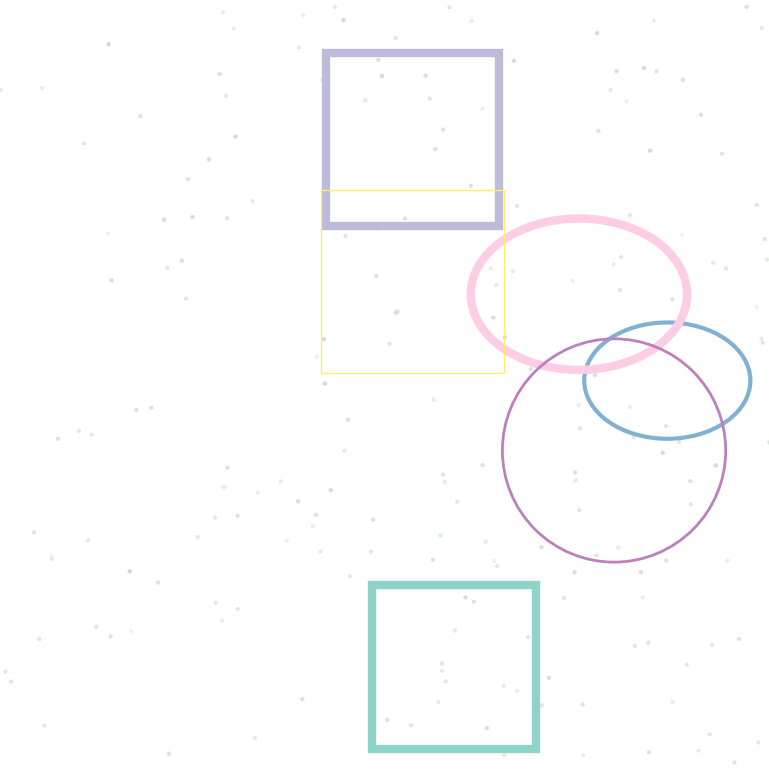[{"shape": "square", "thickness": 3, "radius": 0.53, "center": [0.59, 0.134]}, {"shape": "square", "thickness": 3, "radius": 0.56, "center": [0.536, 0.819]}, {"shape": "oval", "thickness": 1.5, "radius": 0.54, "center": [0.867, 0.506]}, {"shape": "oval", "thickness": 3, "radius": 0.7, "center": [0.752, 0.618]}, {"shape": "circle", "thickness": 1, "radius": 0.73, "center": [0.797, 0.415]}, {"shape": "square", "thickness": 0.5, "radius": 0.59, "center": [0.536, 0.634]}]